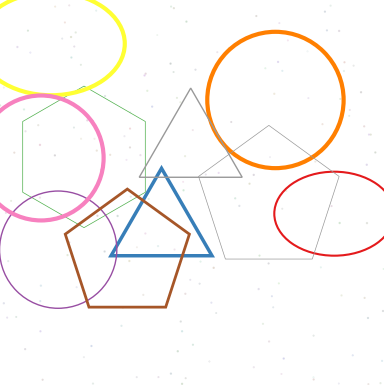[{"shape": "oval", "thickness": 1.5, "radius": 0.78, "center": [0.868, 0.445]}, {"shape": "triangle", "thickness": 2.5, "radius": 0.76, "center": [0.42, 0.411]}, {"shape": "hexagon", "thickness": 0.5, "radius": 0.92, "center": [0.218, 0.593]}, {"shape": "circle", "thickness": 1, "radius": 0.76, "center": [0.151, 0.352]}, {"shape": "circle", "thickness": 3, "radius": 0.89, "center": [0.715, 0.74]}, {"shape": "oval", "thickness": 3, "radius": 0.96, "center": [0.133, 0.886]}, {"shape": "pentagon", "thickness": 2, "radius": 0.85, "center": [0.331, 0.339]}, {"shape": "circle", "thickness": 3, "radius": 0.81, "center": [0.107, 0.59]}, {"shape": "pentagon", "thickness": 0.5, "radius": 0.96, "center": [0.698, 0.482]}, {"shape": "triangle", "thickness": 1, "radius": 0.77, "center": [0.495, 0.617]}]